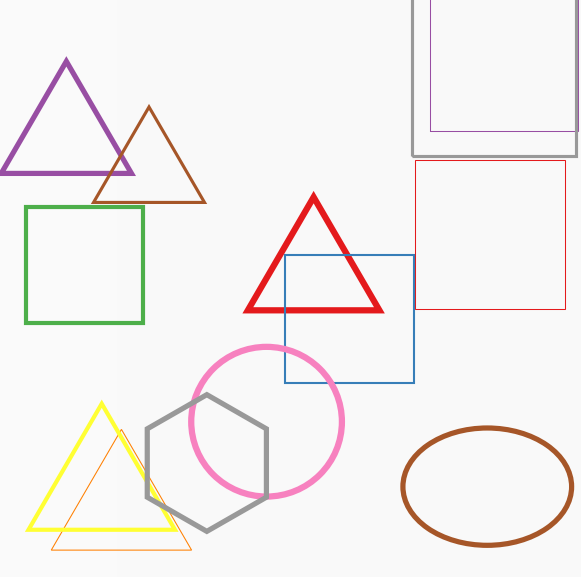[{"shape": "triangle", "thickness": 3, "radius": 0.65, "center": [0.54, 0.527]}, {"shape": "square", "thickness": 0.5, "radius": 0.64, "center": [0.843, 0.593]}, {"shape": "square", "thickness": 1, "radius": 0.55, "center": [0.602, 0.446]}, {"shape": "square", "thickness": 2, "radius": 0.5, "center": [0.146, 0.541]}, {"shape": "square", "thickness": 0.5, "radius": 0.63, "center": [0.867, 0.898]}, {"shape": "triangle", "thickness": 2.5, "radius": 0.65, "center": [0.114, 0.764]}, {"shape": "triangle", "thickness": 0.5, "radius": 0.7, "center": [0.209, 0.116]}, {"shape": "triangle", "thickness": 2, "radius": 0.73, "center": [0.175, 0.155]}, {"shape": "oval", "thickness": 2.5, "radius": 0.73, "center": [0.838, 0.156]}, {"shape": "triangle", "thickness": 1.5, "radius": 0.55, "center": [0.256, 0.704]}, {"shape": "circle", "thickness": 3, "radius": 0.65, "center": [0.459, 0.269]}, {"shape": "hexagon", "thickness": 2.5, "radius": 0.59, "center": [0.356, 0.197]}, {"shape": "square", "thickness": 1.5, "radius": 0.71, "center": [0.85, 0.87]}]